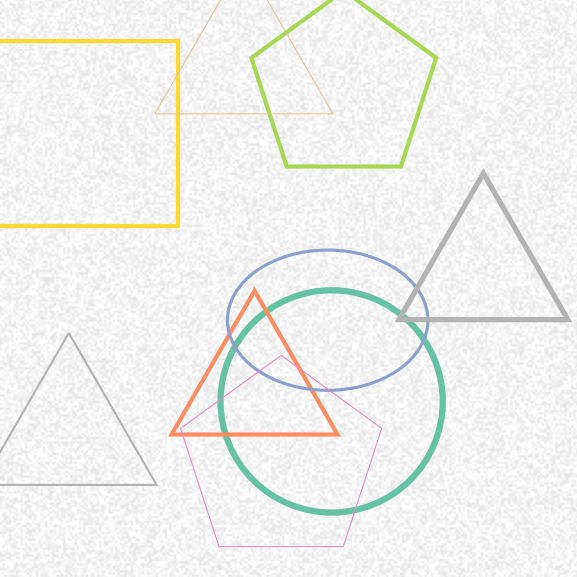[{"shape": "circle", "thickness": 3, "radius": 0.96, "center": [0.574, 0.304]}, {"shape": "triangle", "thickness": 2, "radius": 0.83, "center": [0.441, 0.33]}, {"shape": "oval", "thickness": 1.5, "radius": 0.87, "center": [0.567, 0.445]}, {"shape": "pentagon", "thickness": 0.5, "radius": 0.92, "center": [0.487, 0.201]}, {"shape": "pentagon", "thickness": 2, "radius": 0.84, "center": [0.595, 0.847]}, {"shape": "square", "thickness": 2, "radius": 0.8, "center": [0.148, 0.768]}, {"shape": "triangle", "thickness": 0.5, "radius": 0.89, "center": [0.422, 0.891]}, {"shape": "triangle", "thickness": 1, "radius": 0.88, "center": [0.119, 0.247]}, {"shape": "triangle", "thickness": 2.5, "radius": 0.84, "center": [0.837, 0.53]}]